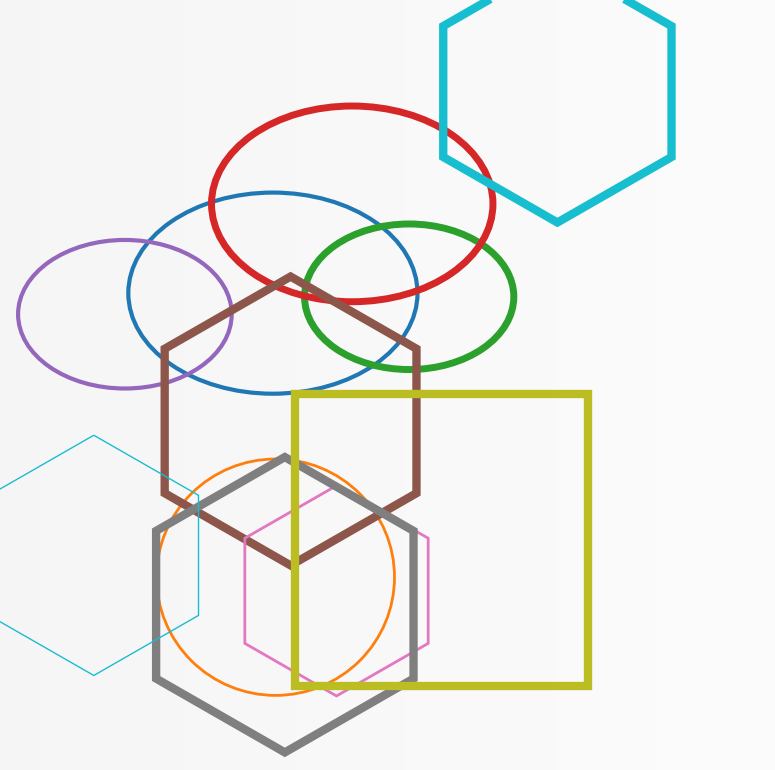[{"shape": "oval", "thickness": 1.5, "radius": 0.93, "center": [0.352, 0.619]}, {"shape": "circle", "thickness": 1, "radius": 0.77, "center": [0.356, 0.25]}, {"shape": "oval", "thickness": 2.5, "radius": 0.68, "center": [0.528, 0.615]}, {"shape": "oval", "thickness": 2.5, "radius": 0.91, "center": [0.454, 0.735]}, {"shape": "oval", "thickness": 1.5, "radius": 0.69, "center": [0.161, 0.592]}, {"shape": "hexagon", "thickness": 3, "radius": 0.94, "center": [0.375, 0.453]}, {"shape": "hexagon", "thickness": 1, "radius": 0.68, "center": [0.434, 0.233]}, {"shape": "hexagon", "thickness": 3, "radius": 0.96, "center": [0.368, 0.215]}, {"shape": "square", "thickness": 3, "radius": 0.95, "center": [0.569, 0.299]}, {"shape": "hexagon", "thickness": 3, "radius": 0.85, "center": [0.719, 0.881]}, {"shape": "hexagon", "thickness": 0.5, "radius": 0.78, "center": [0.121, 0.279]}]